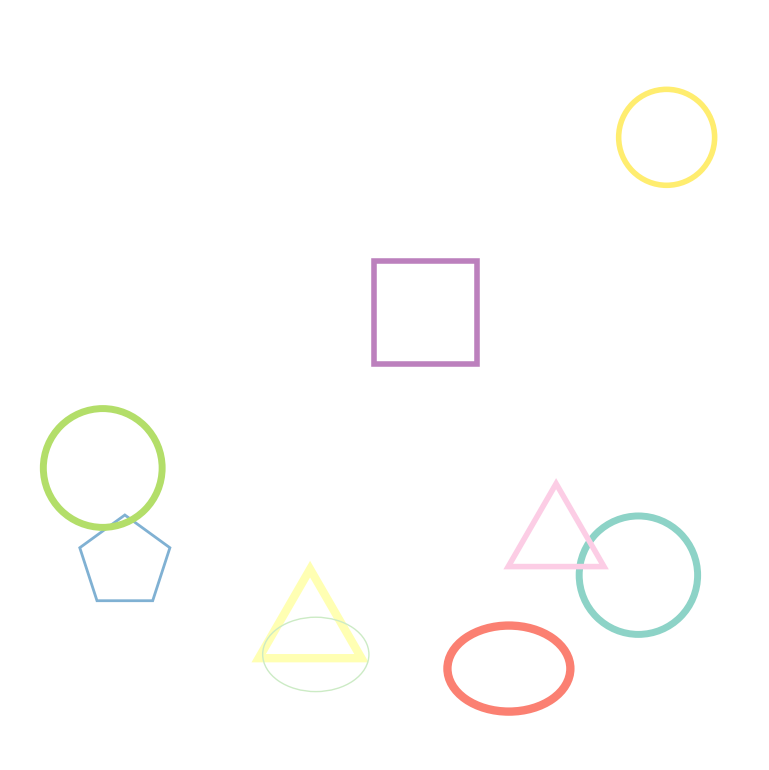[{"shape": "circle", "thickness": 2.5, "radius": 0.38, "center": [0.829, 0.253]}, {"shape": "triangle", "thickness": 3, "radius": 0.39, "center": [0.403, 0.184]}, {"shape": "oval", "thickness": 3, "radius": 0.4, "center": [0.661, 0.132]}, {"shape": "pentagon", "thickness": 1, "radius": 0.31, "center": [0.162, 0.27]}, {"shape": "circle", "thickness": 2.5, "radius": 0.39, "center": [0.133, 0.392]}, {"shape": "triangle", "thickness": 2, "radius": 0.36, "center": [0.722, 0.3]}, {"shape": "square", "thickness": 2, "radius": 0.33, "center": [0.552, 0.595]}, {"shape": "oval", "thickness": 0.5, "radius": 0.34, "center": [0.41, 0.15]}, {"shape": "circle", "thickness": 2, "radius": 0.31, "center": [0.866, 0.822]}]